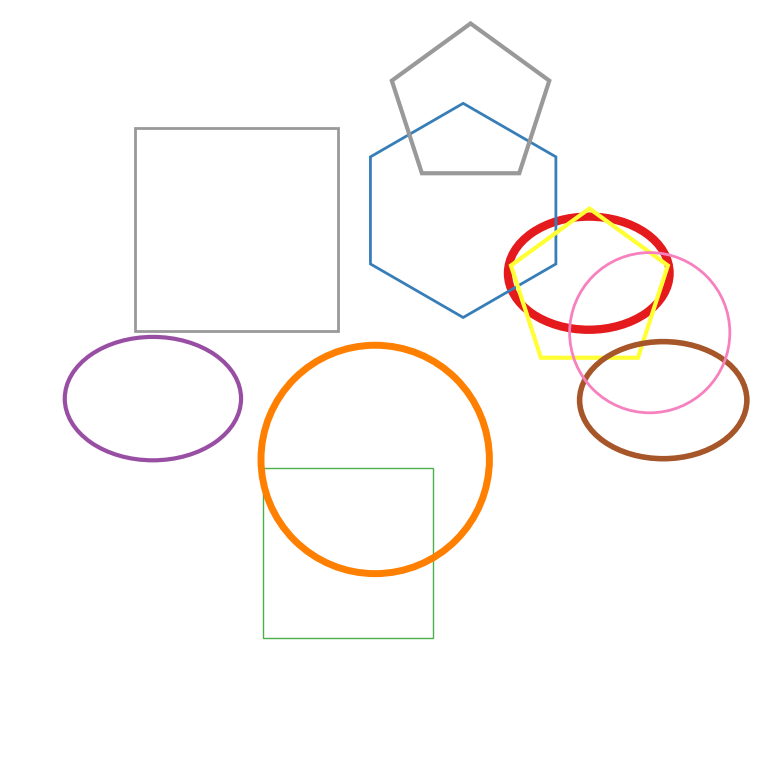[{"shape": "oval", "thickness": 3, "radius": 0.52, "center": [0.765, 0.645]}, {"shape": "hexagon", "thickness": 1, "radius": 0.7, "center": [0.602, 0.727]}, {"shape": "square", "thickness": 0.5, "radius": 0.55, "center": [0.452, 0.282]}, {"shape": "oval", "thickness": 1.5, "radius": 0.57, "center": [0.199, 0.482]}, {"shape": "circle", "thickness": 2.5, "radius": 0.74, "center": [0.487, 0.403]}, {"shape": "pentagon", "thickness": 1.5, "radius": 0.54, "center": [0.765, 0.622]}, {"shape": "oval", "thickness": 2, "radius": 0.54, "center": [0.861, 0.48]}, {"shape": "circle", "thickness": 1, "radius": 0.52, "center": [0.844, 0.568]}, {"shape": "square", "thickness": 1, "radius": 0.66, "center": [0.307, 0.702]}, {"shape": "pentagon", "thickness": 1.5, "radius": 0.54, "center": [0.611, 0.862]}]